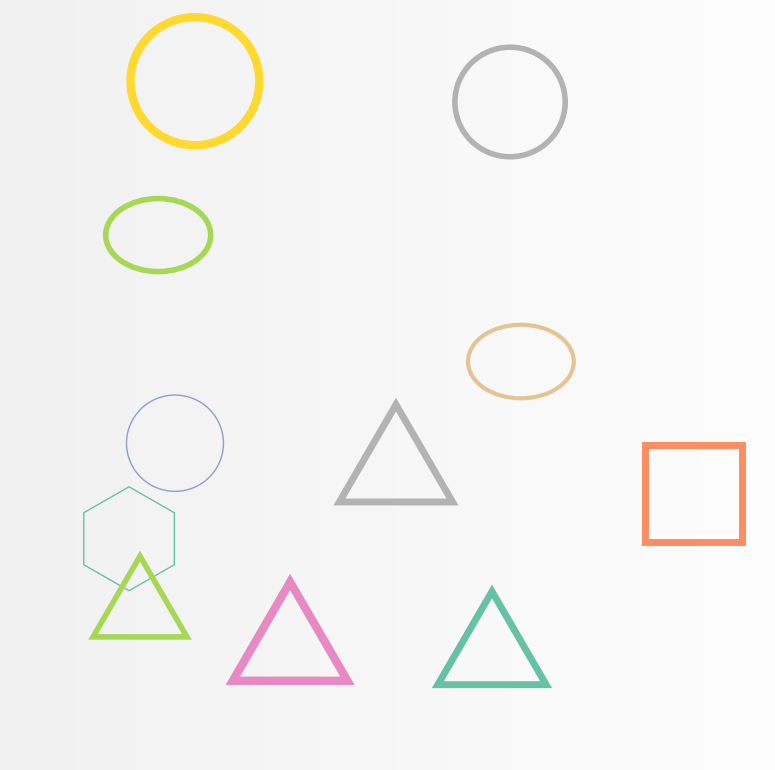[{"shape": "triangle", "thickness": 2.5, "radius": 0.4, "center": [0.635, 0.151]}, {"shape": "hexagon", "thickness": 0.5, "radius": 0.34, "center": [0.167, 0.3]}, {"shape": "square", "thickness": 2.5, "radius": 0.31, "center": [0.895, 0.359]}, {"shape": "circle", "thickness": 0.5, "radius": 0.31, "center": [0.226, 0.424]}, {"shape": "triangle", "thickness": 3, "radius": 0.43, "center": [0.374, 0.159]}, {"shape": "oval", "thickness": 2, "radius": 0.34, "center": [0.204, 0.695]}, {"shape": "triangle", "thickness": 2, "radius": 0.35, "center": [0.181, 0.208]}, {"shape": "circle", "thickness": 3, "radius": 0.42, "center": [0.251, 0.895]}, {"shape": "oval", "thickness": 1.5, "radius": 0.34, "center": [0.672, 0.53]}, {"shape": "circle", "thickness": 2, "radius": 0.36, "center": [0.658, 0.868]}, {"shape": "triangle", "thickness": 2.5, "radius": 0.42, "center": [0.511, 0.39]}]